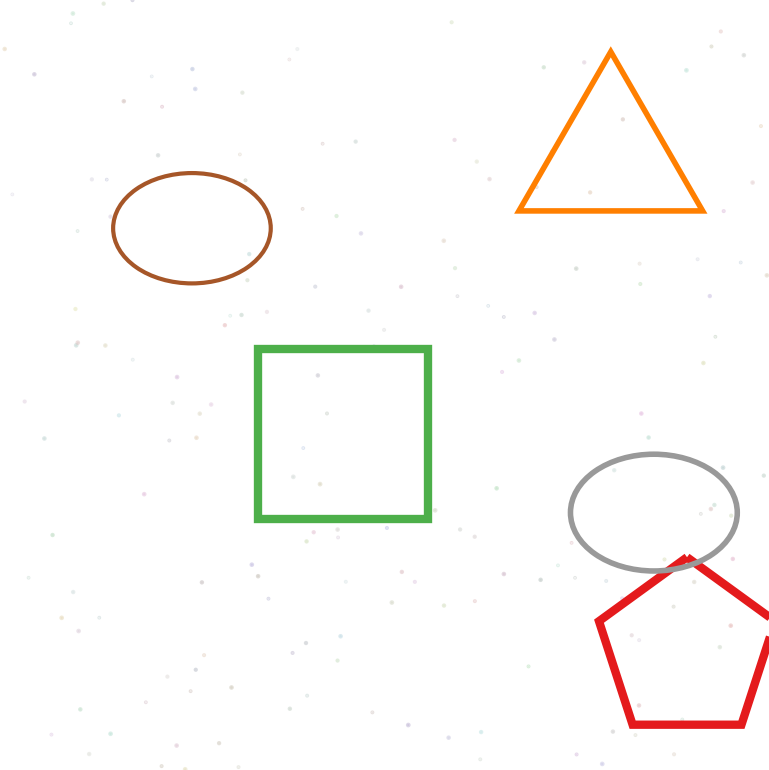[{"shape": "pentagon", "thickness": 3, "radius": 0.6, "center": [0.892, 0.156]}, {"shape": "square", "thickness": 3, "radius": 0.55, "center": [0.445, 0.436]}, {"shape": "triangle", "thickness": 2, "radius": 0.69, "center": [0.793, 0.795]}, {"shape": "oval", "thickness": 1.5, "radius": 0.51, "center": [0.249, 0.704]}, {"shape": "oval", "thickness": 2, "radius": 0.54, "center": [0.849, 0.334]}]